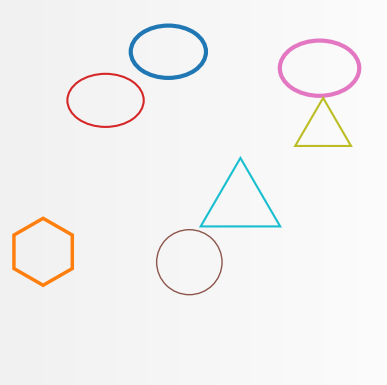[{"shape": "oval", "thickness": 3, "radius": 0.49, "center": [0.434, 0.866]}, {"shape": "hexagon", "thickness": 2.5, "radius": 0.43, "center": [0.111, 0.346]}, {"shape": "oval", "thickness": 1.5, "radius": 0.49, "center": [0.272, 0.739]}, {"shape": "circle", "thickness": 1, "radius": 0.42, "center": [0.489, 0.319]}, {"shape": "oval", "thickness": 3, "radius": 0.51, "center": [0.825, 0.823]}, {"shape": "triangle", "thickness": 1.5, "radius": 0.42, "center": [0.834, 0.662]}, {"shape": "triangle", "thickness": 1.5, "radius": 0.59, "center": [0.62, 0.471]}]